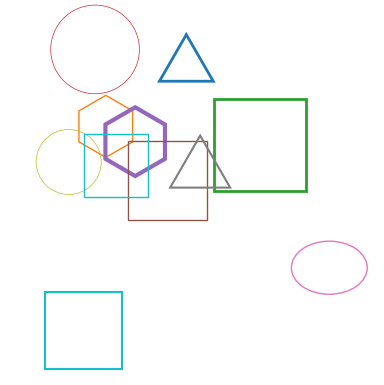[{"shape": "triangle", "thickness": 2, "radius": 0.4, "center": [0.484, 0.829]}, {"shape": "hexagon", "thickness": 1, "radius": 0.4, "center": [0.275, 0.672]}, {"shape": "square", "thickness": 2, "radius": 0.6, "center": [0.674, 0.623]}, {"shape": "circle", "thickness": 0.5, "radius": 0.58, "center": [0.247, 0.872]}, {"shape": "hexagon", "thickness": 3, "radius": 0.45, "center": [0.351, 0.632]}, {"shape": "square", "thickness": 1, "radius": 0.51, "center": [0.436, 0.531]}, {"shape": "oval", "thickness": 1, "radius": 0.49, "center": [0.855, 0.305]}, {"shape": "triangle", "thickness": 1.5, "radius": 0.45, "center": [0.52, 0.558]}, {"shape": "circle", "thickness": 0.5, "radius": 0.42, "center": [0.178, 0.579]}, {"shape": "square", "thickness": 1.5, "radius": 0.5, "center": [0.218, 0.143]}, {"shape": "square", "thickness": 1, "radius": 0.41, "center": [0.301, 0.569]}]